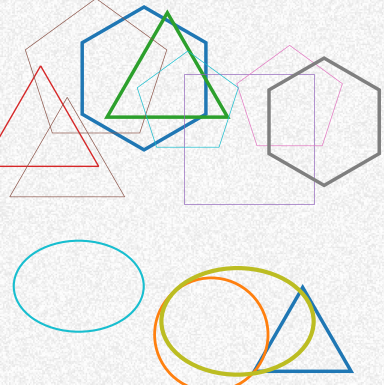[{"shape": "hexagon", "thickness": 2.5, "radius": 0.93, "center": [0.374, 0.796]}, {"shape": "triangle", "thickness": 2.5, "radius": 0.73, "center": [0.786, 0.108]}, {"shape": "circle", "thickness": 2, "radius": 0.74, "center": [0.549, 0.131]}, {"shape": "triangle", "thickness": 2.5, "radius": 0.9, "center": [0.435, 0.786]}, {"shape": "triangle", "thickness": 1, "radius": 0.87, "center": [0.106, 0.655]}, {"shape": "square", "thickness": 0.5, "radius": 0.85, "center": [0.646, 0.639]}, {"shape": "pentagon", "thickness": 0.5, "radius": 0.97, "center": [0.249, 0.811]}, {"shape": "triangle", "thickness": 0.5, "radius": 0.86, "center": [0.175, 0.575]}, {"shape": "pentagon", "thickness": 0.5, "radius": 0.72, "center": [0.752, 0.738]}, {"shape": "hexagon", "thickness": 2.5, "radius": 0.83, "center": [0.842, 0.684]}, {"shape": "oval", "thickness": 3, "radius": 0.99, "center": [0.617, 0.165]}, {"shape": "pentagon", "thickness": 0.5, "radius": 0.69, "center": [0.488, 0.729]}, {"shape": "oval", "thickness": 1.5, "radius": 0.84, "center": [0.205, 0.257]}]